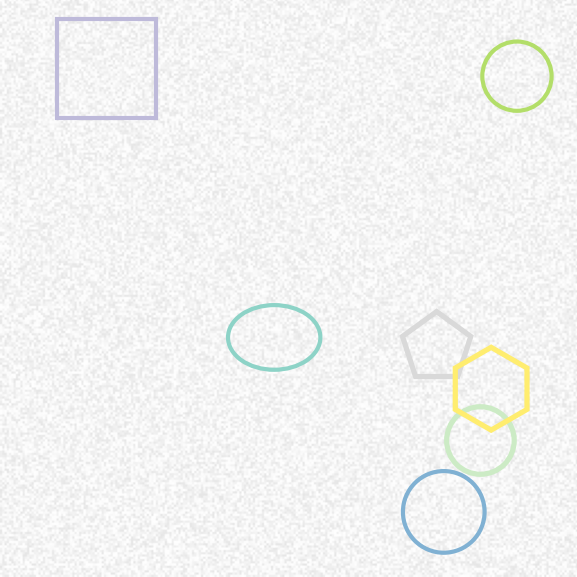[{"shape": "oval", "thickness": 2, "radius": 0.4, "center": [0.475, 0.415]}, {"shape": "square", "thickness": 2, "radius": 0.43, "center": [0.184, 0.88]}, {"shape": "circle", "thickness": 2, "radius": 0.35, "center": [0.768, 0.113]}, {"shape": "circle", "thickness": 2, "radius": 0.3, "center": [0.895, 0.867]}, {"shape": "pentagon", "thickness": 2.5, "radius": 0.31, "center": [0.756, 0.397]}, {"shape": "circle", "thickness": 2.5, "radius": 0.29, "center": [0.832, 0.236]}, {"shape": "hexagon", "thickness": 2.5, "radius": 0.36, "center": [0.85, 0.326]}]